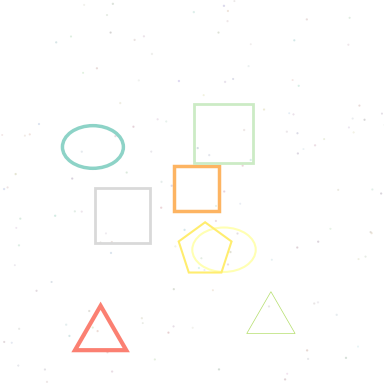[{"shape": "oval", "thickness": 2.5, "radius": 0.4, "center": [0.241, 0.618]}, {"shape": "oval", "thickness": 1.5, "radius": 0.41, "center": [0.582, 0.351]}, {"shape": "triangle", "thickness": 3, "radius": 0.38, "center": [0.261, 0.129]}, {"shape": "square", "thickness": 2.5, "radius": 0.29, "center": [0.51, 0.51]}, {"shape": "triangle", "thickness": 0.5, "radius": 0.36, "center": [0.704, 0.17]}, {"shape": "square", "thickness": 2, "radius": 0.36, "center": [0.318, 0.44]}, {"shape": "square", "thickness": 2, "radius": 0.39, "center": [0.581, 0.653]}, {"shape": "pentagon", "thickness": 1.5, "radius": 0.36, "center": [0.533, 0.351]}]